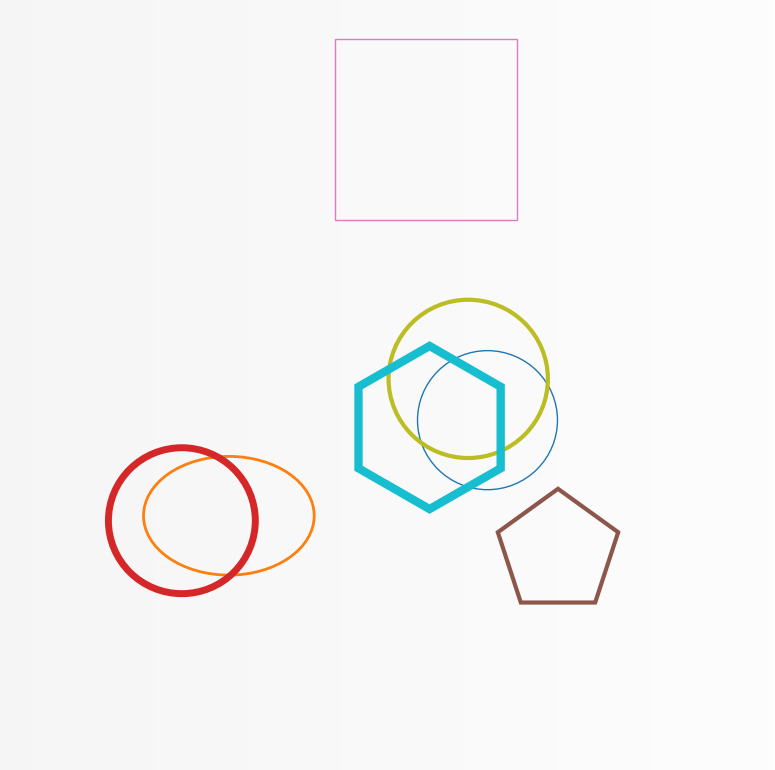[{"shape": "circle", "thickness": 0.5, "radius": 0.45, "center": [0.629, 0.454]}, {"shape": "oval", "thickness": 1, "radius": 0.55, "center": [0.295, 0.33]}, {"shape": "circle", "thickness": 2.5, "radius": 0.47, "center": [0.235, 0.324]}, {"shape": "pentagon", "thickness": 1.5, "radius": 0.41, "center": [0.72, 0.284]}, {"shape": "square", "thickness": 0.5, "radius": 0.59, "center": [0.55, 0.832]}, {"shape": "circle", "thickness": 1.5, "radius": 0.51, "center": [0.604, 0.508]}, {"shape": "hexagon", "thickness": 3, "radius": 0.53, "center": [0.554, 0.445]}]